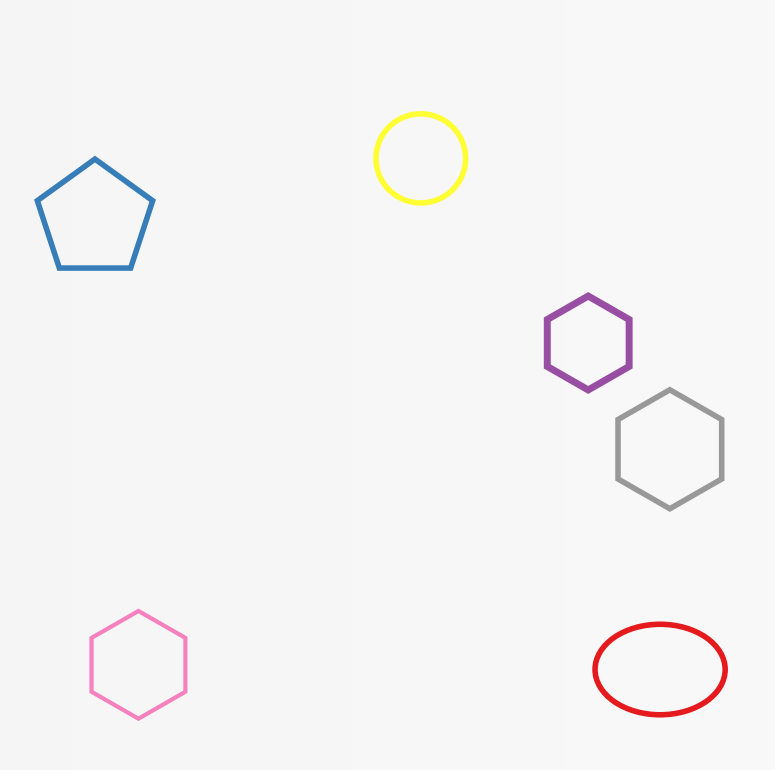[{"shape": "oval", "thickness": 2, "radius": 0.42, "center": [0.852, 0.13]}, {"shape": "pentagon", "thickness": 2, "radius": 0.39, "center": [0.123, 0.715]}, {"shape": "hexagon", "thickness": 2.5, "radius": 0.3, "center": [0.759, 0.555]}, {"shape": "circle", "thickness": 2, "radius": 0.29, "center": [0.543, 0.794]}, {"shape": "hexagon", "thickness": 1.5, "radius": 0.35, "center": [0.179, 0.137]}, {"shape": "hexagon", "thickness": 2, "radius": 0.39, "center": [0.864, 0.417]}]